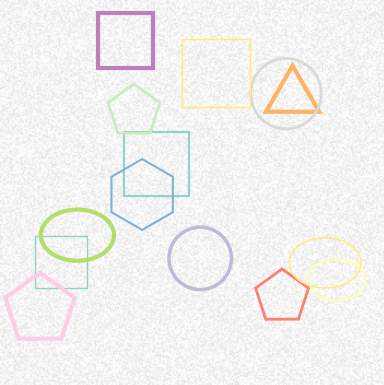[{"shape": "square", "thickness": 1.5, "radius": 0.42, "center": [0.406, 0.575]}, {"shape": "square", "thickness": 1, "radius": 0.34, "center": [0.158, 0.319]}, {"shape": "oval", "thickness": 1.5, "radius": 0.38, "center": [0.873, 0.273]}, {"shape": "circle", "thickness": 2.5, "radius": 0.41, "center": [0.52, 0.329]}, {"shape": "pentagon", "thickness": 2, "radius": 0.36, "center": [0.733, 0.229]}, {"shape": "hexagon", "thickness": 1.5, "radius": 0.46, "center": [0.369, 0.495]}, {"shape": "triangle", "thickness": 3, "radius": 0.4, "center": [0.76, 0.75]}, {"shape": "oval", "thickness": 3, "radius": 0.48, "center": [0.201, 0.389]}, {"shape": "pentagon", "thickness": 3, "radius": 0.47, "center": [0.104, 0.197]}, {"shape": "circle", "thickness": 2, "radius": 0.46, "center": [0.743, 0.757]}, {"shape": "square", "thickness": 3, "radius": 0.36, "center": [0.327, 0.895]}, {"shape": "pentagon", "thickness": 2, "radius": 0.35, "center": [0.348, 0.711]}, {"shape": "square", "thickness": 1, "radius": 0.44, "center": [0.56, 0.811]}, {"shape": "oval", "thickness": 1, "radius": 0.47, "center": [0.844, 0.317]}]